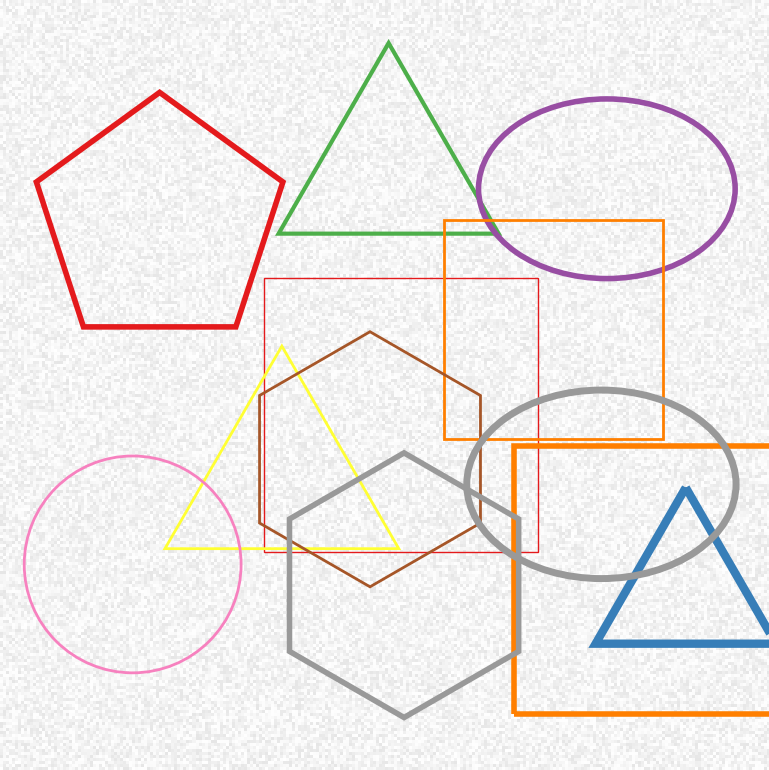[{"shape": "square", "thickness": 0.5, "radius": 0.89, "center": [0.521, 0.461]}, {"shape": "pentagon", "thickness": 2, "radius": 0.84, "center": [0.207, 0.712]}, {"shape": "triangle", "thickness": 3, "radius": 0.68, "center": [0.891, 0.232]}, {"shape": "triangle", "thickness": 1.5, "radius": 0.82, "center": [0.505, 0.779]}, {"shape": "oval", "thickness": 2, "radius": 0.83, "center": [0.788, 0.755]}, {"shape": "square", "thickness": 1, "radius": 0.71, "center": [0.718, 0.572]}, {"shape": "square", "thickness": 2, "radius": 0.87, "center": [0.842, 0.246]}, {"shape": "triangle", "thickness": 1, "radius": 0.88, "center": [0.366, 0.375]}, {"shape": "hexagon", "thickness": 1, "radius": 0.83, "center": [0.481, 0.404]}, {"shape": "circle", "thickness": 1, "radius": 0.7, "center": [0.172, 0.267]}, {"shape": "oval", "thickness": 2.5, "radius": 0.87, "center": [0.781, 0.371]}, {"shape": "hexagon", "thickness": 2, "radius": 0.86, "center": [0.525, 0.24]}]